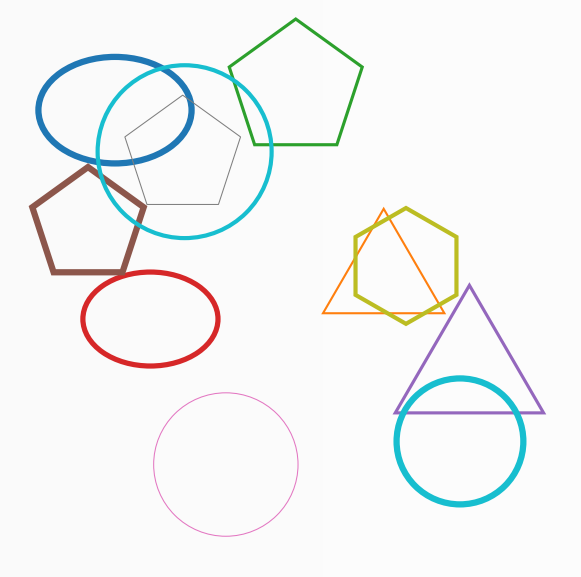[{"shape": "oval", "thickness": 3, "radius": 0.66, "center": [0.198, 0.808]}, {"shape": "triangle", "thickness": 1, "radius": 0.6, "center": [0.66, 0.517]}, {"shape": "pentagon", "thickness": 1.5, "radius": 0.6, "center": [0.509, 0.846]}, {"shape": "oval", "thickness": 2.5, "radius": 0.58, "center": [0.259, 0.447]}, {"shape": "triangle", "thickness": 1.5, "radius": 0.74, "center": [0.808, 0.358]}, {"shape": "pentagon", "thickness": 3, "radius": 0.5, "center": [0.151, 0.609]}, {"shape": "circle", "thickness": 0.5, "radius": 0.62, "center": [0.389, 0.195]}, {"shape": "pentagon", "thickness": 0.5, "radius": 0.52, "center": [0.314, 0.73]}, {"shape": "hexagon", "thickness": 2, "radius": 0.5, "center": [0.698, 0.539]}, {"shape": "circle", "thickness": 2, "radius": 0.75, "center": [0.318, 0.736]}, {"shape": "circle", "thickness": 3, "radius": 0.55, "center": [0.791, 0.235]}]